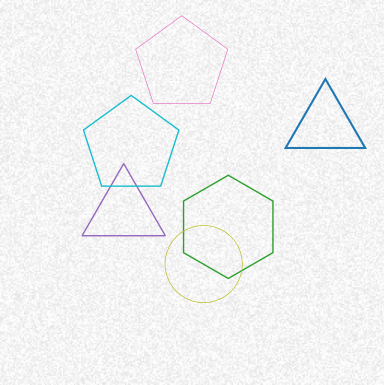[{"shape": "triangle", "thickness": 1.5, "radius": 0.6, "center": [0.845, 0.675]}, {"shape": "hexagon", "thickness": 1, "radius": 0.67, "center": [0.593, 0.411]}, {"shape": "triangle", "thickness": 1, "radius": 0.62, "center": [0.321, 0.45]}, {"shape": "pentagon", "thickness": 0.5, "radius": 0.63, "center": [0.472, 0.833]}, {"shape": "circle", "thickness": 0.5, "radius": 0.5, "center": [0.529, 0.314]}, {"shape": "pentagon", "thickness": 1, "radius": 0.65, "center": [0.341, 0.622]}]